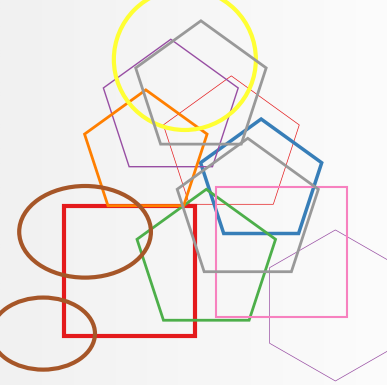[{"shape": "square", "thickness": 3, "radius": 0.84, "center": [0.335, 0.295]}, {"shape": "pentagon", "thickness": 0.5, "radius": 0.92, "center": [0.597, 0.619]}, {"shape": "pentagon", "thickness": 2.5, "radius": 0.82, "center": [0.674, 0.526]}, {"shape": "pentagon", "thickness": 2, "radius": 0.94, "center": [0.532, 0.32]}, {"shape": "pentagon", "thickness": 1, "radius": 0.91, "center": [0.441, 0.715]}, {"shape": "hexagon", "thickness": 0.5, "radius": 0.98, "center": [0.866, 0.207]}, {"shape": "pentagon", "thickness": 2, "radius": 0.83, "center": [0.376, 0.6]}, {"shape": "circle", "thickness": 3, "radius": 0.92, "center": [0.477, 0.846]}, {"shape": "oval", "thickness": 3, "radius": 0.67, "center": [0.111, 0.134]}, {"shape": "oval", "thickness": 3, "radius": 0.85, "center": [0.22, 0.398]}, {"shape": "square", "thickness": 1.5, "radius": 0.85, "center": [0.726, 0.345]}, {"shape": "pentagon", "thickness": 2, "radius": 0.89, "center": [0.519, 0.769]}, {"shape": "pentagon", "thickness": 2, "radius": 0.96, "center": [0.639, 0.449]}]